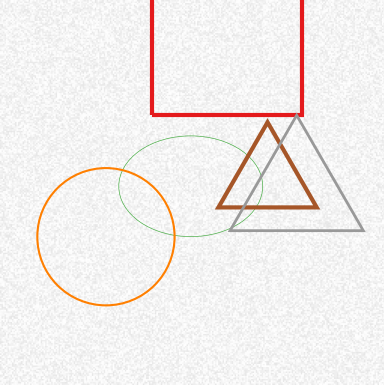[{"shape": "square", "thickness": 3, "radius": 0.97, "center": [0.589, 0.896]}, {"shape": "oval", "thickness": 0.5, "radius": 0.93, "center": [0.495, 0.516]}, {"shape": "circle", "thickness": 1.5, "radius": 0.89, "center": [0.275, 0.385]}, {"shape": "triangle", "thickness": 3, "radius": 0.74, "center": [0.695, 0.535]}, {"shape": "triangle", "thickness": 2, "radius": 1.0, "center": [0.771, 0.501]}]